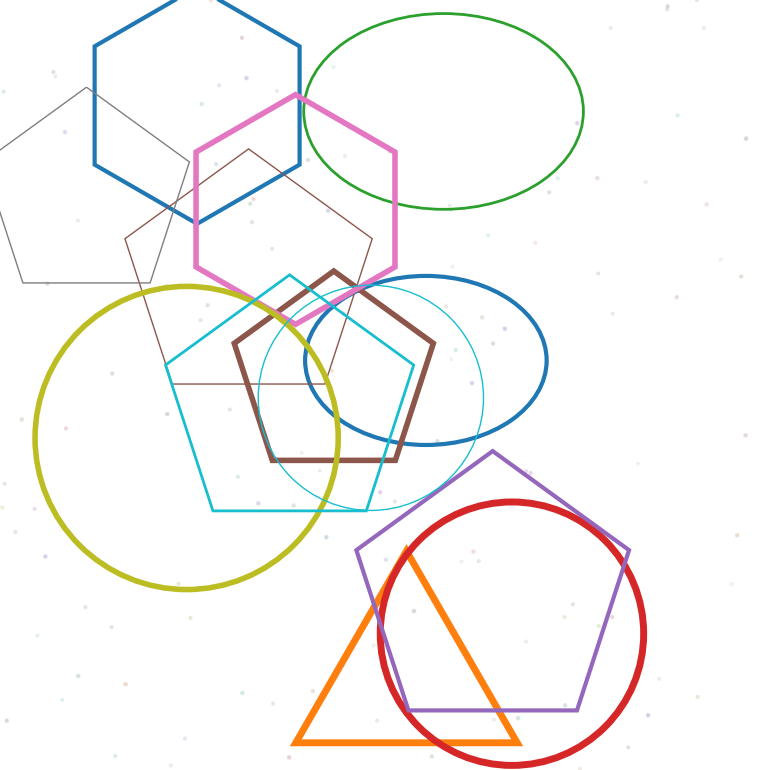[{"shape": "oval", "thickness": 1.5, "radius": 0.78, "center": [0.553, 0.532]}, {"shape": "hexagon", "thickness": 1.5, "radius": 0.77, "center": [0.256, 0.863]}, {"shape": "triangle", "thickness": 2.5, "radius": 0.83, "center": [0.528, 0.118]}, {"shape": "oval", "thickness": 1, "radius": 0.91, "center": [0.576, 0.855]}, {"shape": "circle", "thickness": 2.5, "radius": 0.86, "center": [0.665, 0.177]}, {"shape": "pentagon", "thickness": 1.5, "radius": 0.93, "center": [0.64, 0.228]}, {"shape": "pentagon", "thickness": 2, "radius": 0.68, "center": [0.434, 0.512]}, {"shape": "pentagon", "thickness": 0.5, "radius": 0.84, "center": [0.323, 0.638]}, {"shape": "hexagon", "thickness": 2, "radius": 0.75, "center": [0.384, 0.728]}, {"shape": "pentagon", "thickness": 0.5, "radius": 0.7, "center": [0.112, 0.746]}, {"shape": "circle", "thickness": 2, "radius": 0.98, "center": [0.242, 0.431]}, {"shape": "pentagon", "thickness": 1, "radius": 0.85, "center": [0.376, 0.474]}, {"shape": "circle", "thickness": 0.5, "radius": 0.73, "center": [0.482, 0.483]}]